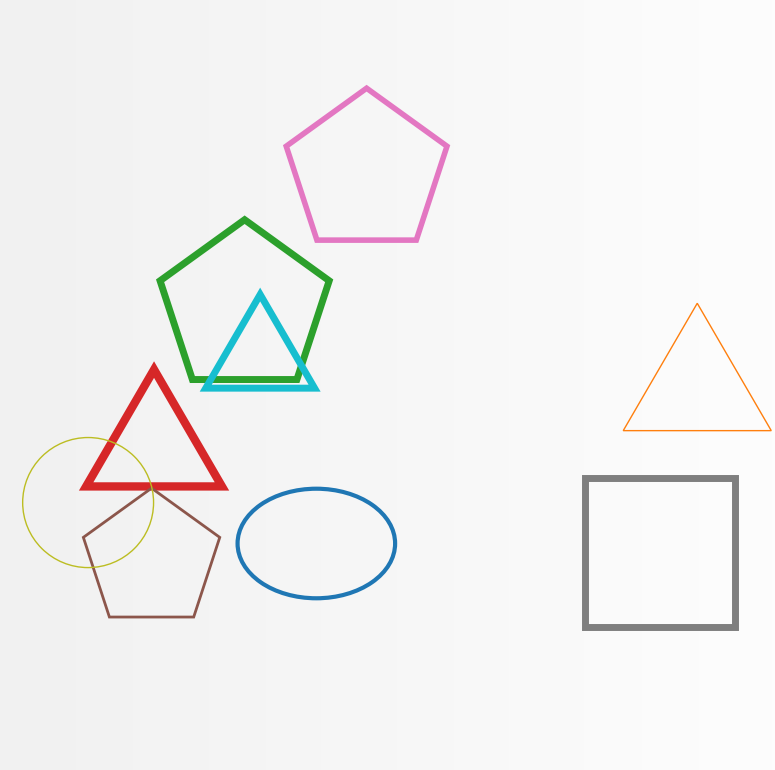[{"shape": "oval", "thickness": 1.5, "radius": 0.51, "center": [0.408, 0.294]}, {"shape": "triangle", "thickness": 0.5, "radius": 0.55, "center": [0.9, 0.496]}, {"shape": "pentagon", "thickness": 2.5, "radius": 0.57, "center": [0.316, 0.6]}, {"shape": "triangle", "thickness": 3, "radius": 0.51, "center": [0.199, 0.419]}, {"shape": "pentagon", "thickness": 1, "radius": 0.46, "center": [0.196, 0.274]}, {"shape": "pentagon", "thickness": 2, "radius": 0.55, "center": [0.473, 0.776]}, {"shape": "square", "thickness": 2.5, "radius": 0.48, "center": [0.852, 0.283]}, {"shape": "circle", "thickness": 0.5, "radius": 0.42, "center": [0.114, 0.347]}, {"shape": "triangle", "thickness": 2.5, "radius": 0.41, "center": [0.336, 0.536]}]